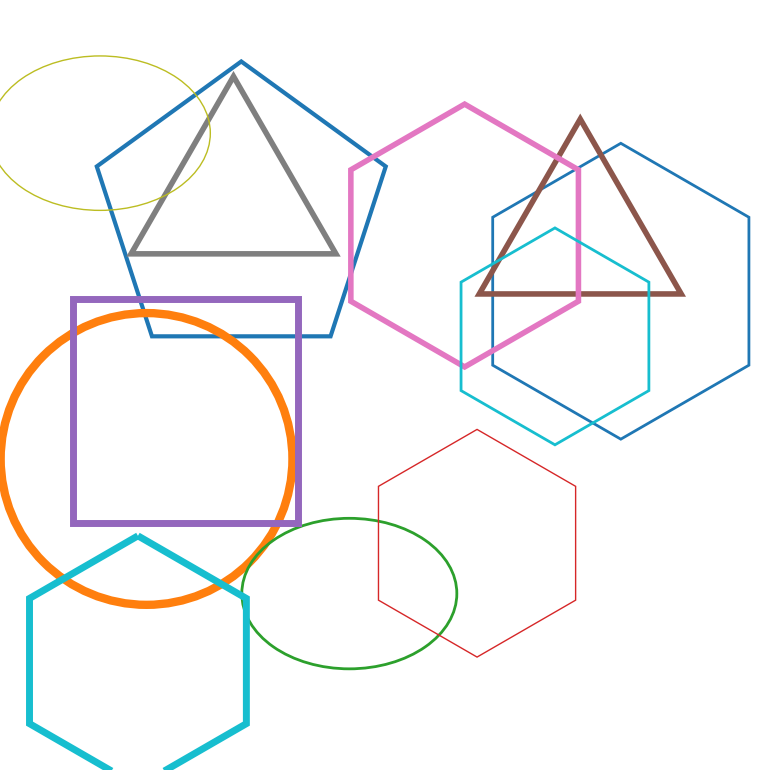[{"shape": "pentagon", "thickness": 1.5, "radius": 0.99, "center": [0.313, 0.723]}, {"shape": "hexagon", "thickness": 1, "radius": 0.96, "center": [0.806, 0.622]}, {"shape": "circle", "thickness": 3, "radius": 0.95, "center": [0.19, 0.404]}, {"shape": "oval", "thickness": 1, "radius": 0.7, "center": [0.454, 0.229]}, {"shape": "hexagon", "thickness": 0.5, "radius": 0.74, "center": [0.62, 0.294]}, {"shape": "square", "thickness": 2.5, "radius": 0.73, "center": [0.241, 0.466]}, {"shape": "triangle", "thickness": 2, "radius": 0.76, "center": [0.754, 0.694]}, {"shape": "hexagon", "thickness": 2, "radius": 0.85, "center": [0.603, 0.694]}, {"shape": "triangle", "thickness": 2, "radius": 0.77, "center": [0.303, 0.747]}, {"shape": "oval", "thickness": 0.5, "radius": 0.72, "center": [0.13, 0.827]}, {"shape": "hexagon", "thickness": 2.5, "radius": 0.81, "center": [0.179, 0.142]}, {"shape": "hexagon", "thickness": 1, "radius": 0.7, "center": [0.721, 0.563]}]